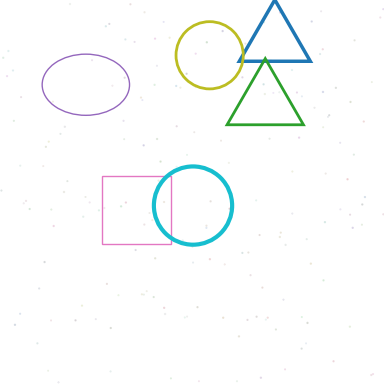[{"shape": "triangle", "thickness": 2.5, "radius": 0.53, "center": [0.714, 0.894]}, {"shape": "triangle", "thickness": 2, "radius": 0.57, "center": [0.689, 0.733]}, {"shape": "oval", "thickness": 1, "radius": 0.57, "center": [0.223, 0.78]}, {"shape": "square", "thickness": 1, "radius": 0.44, "center": [0.354, 0.454]}, {"shape": "circle", "thickness": 2, "radius": 0.44, "center": [0.545, 0.856]}, {"shape": "circle", "thickness": 3, "radius": 0.51, "center": [0.501, 0.466]}]